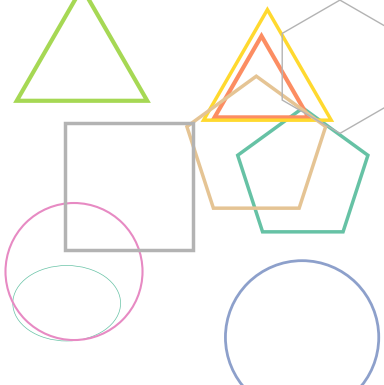[{"shape": "oval", "thickness": 0.5, "radius": 0.7, "center": [0.173, 0.212]}, {"shape": "pentagon", "thickness": 2.5, "radius": 0.89, "center": [0.787, 0.542]}, {"shape": "triangle", "thickness": 3, "radius": 0.7, "center": [0.679, 0.766]}, {"shape": "circle", "thickness": 2, "radius": 1.0, "center": [0.785, 0.124]}, {"shape": "circle", "thickness": 1.5, "radius": 0.89, "center": [0.192, 0.295]}, {"shape": "triangle", "thickness": 3, "radius": 0.98, "center": [0.213, 0.836]}, {"shape": "triangle", "thickness": 2.5, "radius": 0.96, "center": [0.695, 0.784]}, {"shape": "pentagon", "thickness": 2.5, "radius": 0.95, "center": [0.666, 0.613]}, {"shape": "hexagon", "thickness": 1, "radius": 0.87, "center": [0.883, 0.827]}, {"shape": "square", "thickness": 2.5, "radius": 0.83, "center": [0.335, 0.515]}]